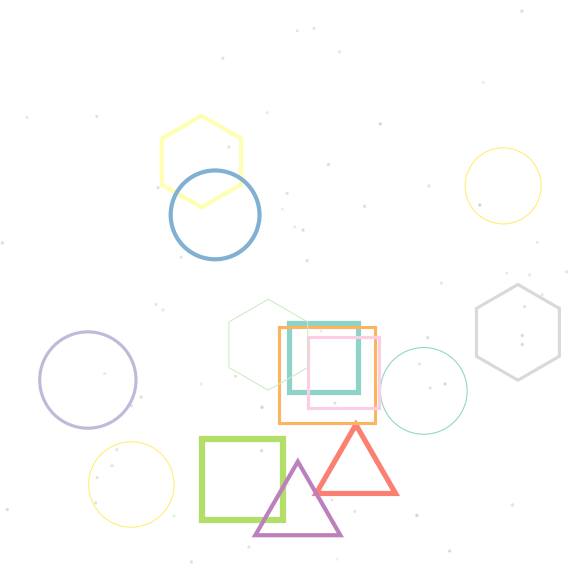[{"shape": "square", "thickness": 2.5, "radius": 0.3, "center": [0.56, 0.38]}, {"shape": "circle", "thickness": 0.5, "radius": 0.38, "center": [0.734, 0.322]}, {"shape": "hexagon", "thickness": 2, "radius": 0.4, "center": [0.349, 0.719]}, {"shape": "circle", "thickness": 1.5, "radius": 0.42, "center": [0.152, 0.341]}, {"shape": "triangle", "thickness": 2.5, "radius": 0.4, "center": [0.616, 0.184]}, {"shape": "circle", "thickness": 2, "radius": 0.38, "center": [0.372, 0.627]}, {"shape": "square", "thickness": 1.5, "radius": 0.41, "center": [0.566, 0.35]}, {"shape": "square", "thickness": 3, "radius": 0.35, "center": [0.42, 0.169]}, {"shape": "square", "thickness": 1.5, "radius": 0.31, "center": [0.595, 0.354]}, {"shape": "hexagon", "thickness": 1.5, "radius": 0.41, "center": [0.897, 0.424]}, {"shape": "triangle", "thickness": 2, "radius": 0.43, "center": [0.516, 0.115]}, {"shape": "hexagon", "thickness": 0.5, "radius": 0.39, "center": [0.465, 0.402]}, {"shape": "circle", "thickness": 0.5, "radius": 0.33, "center": [0.871, 0.677]}, {"shape": "circle", "thickness": 0.5, "radius": 0.37, "center": [0.227, 0.16]}]